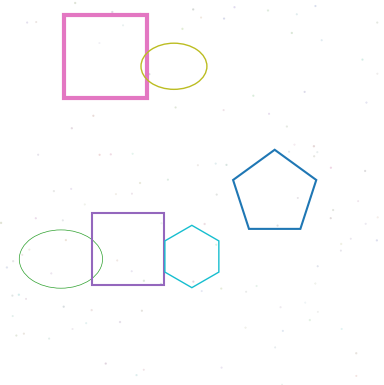[{"shape": "pentagon", "thickness": 1.5, "radius": 0.57, "center": [0.713, 0.497]}, {"shape": "oval", "thickness": 0.5, "radius": 0.54, "center": [0.158, 0.327]}, {"shape": "square", "thickness": 1.5, "radius": 0.47, "center": [0.333, 0.353]}, {"shape": "square", "thickness": 3, "radius": 0.54, "center": [0.274, 0.854]}, {"shape": "oval", "thickness": 1, "radius": 0.43, "center": [0.452, 0.828]}, {"shape": "hexagon", "thickness": 1, "radius": 0.4, "center": [0.498, 0.334]}]